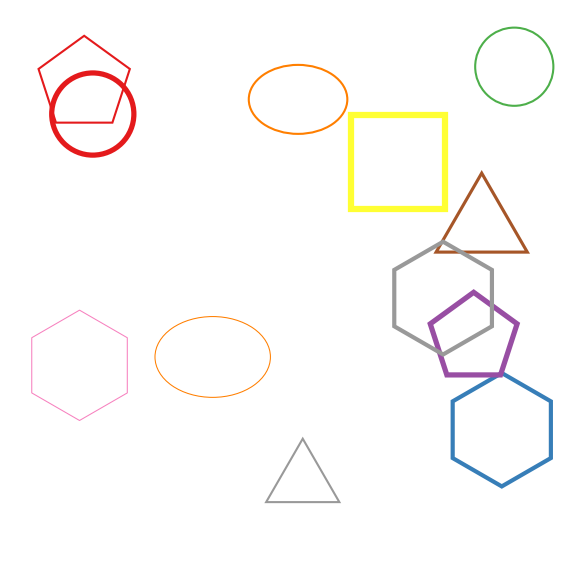[{"shape": "circle", "thickness": 2.5, "radius": 0.36, "center": [0.161, 0.802]}, {"shape": "pentagon", "thickness": 1, "radius": 0.42, "center": [0.146, 0.854]}, {"shape": "hexagon", "thickness": 2, "radius": 0.49, "center": [0.869, 0.255]}, {"shape": "circle", "thickness": 1, "radius": 0.34, "center": [0.891, 0.884]}, {"shape": "pentagon", "thickness": 2.5, "radius": 0.4, "center": [0.82, 0.414]}, {"shape": "oval", "thickness": 1, "radius": 0.43, "center": [0.516, 0.827]}, {"shape": "oval", "thickness": 0.5, "radius": 0.5, "center": [0.368, 0.381]}, {"shape": "square", "thickness": 3, "radius": 0.41, "center": [0.688, 0.718]}, {"shape": "triangle", "thickness": 1.5, "radius": 0.46, "center": [0.834, 0.608]}, {"shape": "hexagon", "thickness": 0.5, "radius": 0.48, "center": [0.138, 0.367]}, {"shape": "hexagon", "thickness": 2, "radius": 0.49, "center": [0.767, 0.483]}, {"shape": "triangle", "thickness": 1, "radius": 0.37, "center": [0.524, 0.166]}]